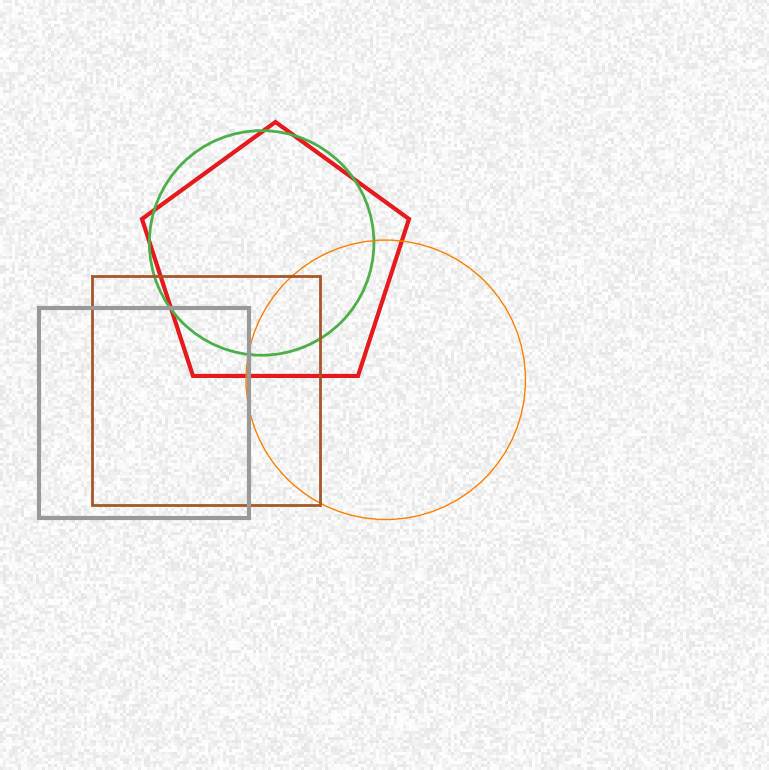[{"shape": "pentagon", "thickness": 1.5, "radius": 0.91, "center": [0.358, 0.659]}, {"shape": "circle", "thickness": 1, "radius": 0.73, "center": [0.34, 0.685]}, {"shape": "circle", "thickness": 0.5, "radius": 0.91, "center": [0.501, 0.507]}, {"shape": "square", "thickness": 1, "radius": 0.74, "center": [0.267, 0.493]}, {"shape": "square", "thickness": 1.5, "radius": 0.68, "center": [0.188, 0.463]}]